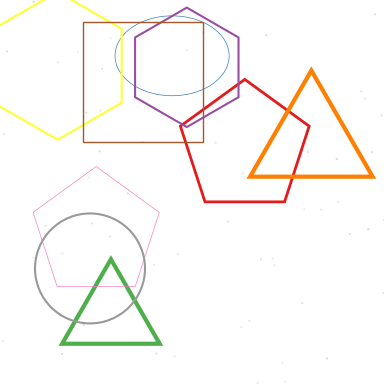[{"shape": "pentagon", "thickness": 2, "radius": 0.88, "center": [0.636, 0.618]}, {"shape": "oval", "thickness": 0.5, "radius": 0.74, "center": [0.447, 0.855]}, {"shape": "triangle", "thickness": 3, "radius": 0.73, "center": [0.288, 0.18]}, {"shape": "hexagon", "thickness": 1.5, "radius": 0.78, "center": [0.485, 0.825]}, {"shape": "triangle", "thickness": 3, "radius": 0.92, "center": [0.809, 0.633]}, {"shape": "hexagon", "thickness": 1.5, "radius": 0.96, "center": [0.15, 0.829]}, {"shape": "square", "thickness": 1, "radius": 0.78, "center": [0.371, 0.788]}, {"shape": "pentagon", "thickness": 0.5, "radius": 0.86, "center": [0.25, 0.395]}, {"shape": "circle", "thickness": 1.5, "radius": 0.71, "center": [0.234, 0.303]}]